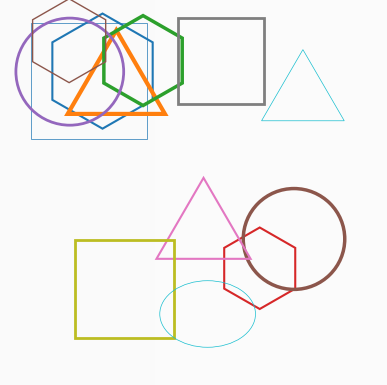[{"shape": "square", "thickness": 0.5, "radius": 0.75, "center": [0.228, 0.79]}, {"shape": "hexagon", "thickness": 1.5, "radius": 0.75, "center": [0.265, 0.815]}, {"shape": "triangle", "thickness": 3, "radius": 0.72, "center": [0.3, 0.777]}, {"shape": "hexagon", "thickness": 2.5, "radius": 0.58, "center": [0.369, 0.843]}, {"shape": "hexagon", "thickness": 1.5, "radius": 0.53, "center": [0.67, 0.303]}, {"shape": "circle", "thickness": 2, "radius": 0.7, "center": [0.18, 0.814]}, {"shape": "hexagon", "thickness": 1, "radius": 0.54, "center": [0.178, 0.894]}, {"shape": "circle", "thickness": 2.5, "radius": 0.65, "center": [0.759, 0.379]}, {"shape": "triangle", "thickness": 1.5, "radius": 0.7, "center": [0.525, 0.398]}, {"shape": "square", "thickness": 2, "radius": 0.56, "center": [0.57, 0.842]}, {"shape": "square", "thickness": 2, "radius": 0.64, "center": [0.32, 0.249]}, {"shape": "triangle", "thickness": 0.5, "radius": 0.62, "center": [0.782, 0.748]}, {"shape": "oval", "thickness": 0.5, "radius": 0.62, "center": [0.536, 0.184]}]